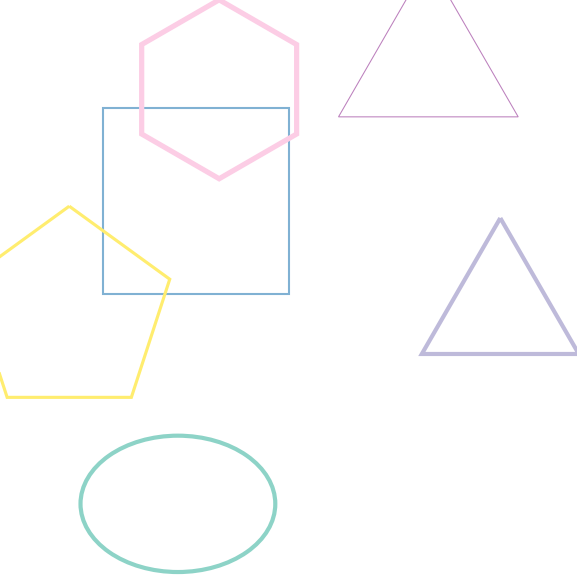[{"shape": "oval", "thickness": 2, "radius": 0.84, "center": [0.308, 0.127]}, {"shape": "triangle", "thickness": 2, "radius": 0.78, "center": [0.866, 0.465]}, {"shape": "square", "thickness": 1, "radius": 0.81, "center": [0.339, 0.651]}, {"shape": "hexagon", "thickness": 2.5, "radius": 0.77, "center": [0.379, 0.845]}, {"shape": "triangle", "thickness": 0.5, "radius": 0.9, "center": [0.742, 0.887]}, {"shape": "pentagon", "thickness": 1.5, "radius": 0.91, "center": [0.12, 0.459]}]